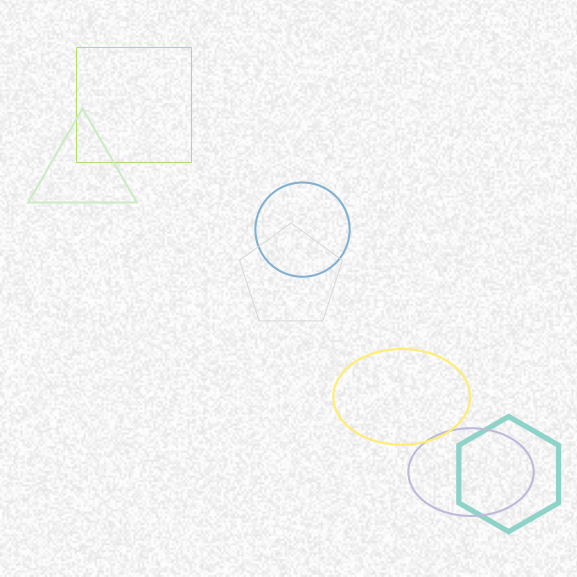[{"shape": "hexagon", "thickness": 2.5, "radius": 0.5, "center": [0.881, 0.178]}, {"shape": "oval", "thickness": 1, "radius": 0.54, "center": [0.816, 0.182]}, {"shape": "circle", "thickness": 1, "radius": 0.41, "center": [0.524, 0.602]}, {"shape": "square", "thickness": 0.5, "radius": 0.5, "center": [0.232, 0.818]}, {"shape": "pentagon", "thickness": 0.5, "radius": 0.47, "center": [0.504, 0.519]}, {"shape": "triangle", "thickness": 1, "radius": 0.54, "center": [0.143, 0.703]}, {"shape": "oval", "thickness": 1, "radius": 0.59, "center": [0.696, 0.312]}]